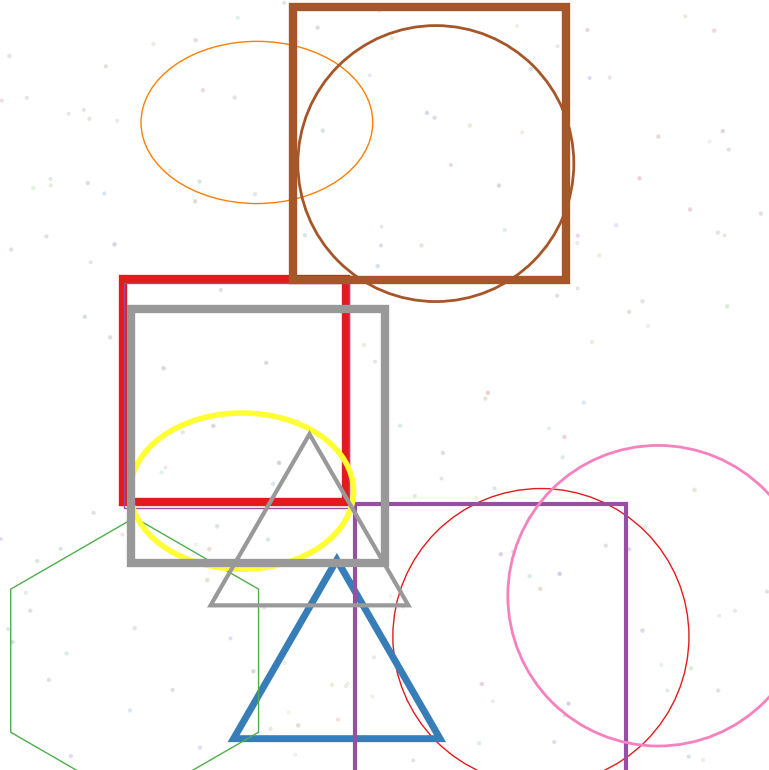[{"shape": "square", "thickness": 3, "radius": 0.73, "center": [0.305, 0.493]}, {"shape": "circle", "thickness": 0.5, "radius": 0.96, "center": [0.702, 0.173]}, {"shape": "triangle", "thickness": 2.5, "radius": 0.77, "center": [0.437, 0.118]}, {"shape": "hexagon", "thickness": 0.5, "radius": 0.93, "center": [0.175, 0.142]}, {"shape": "square", "thickness": 1.5, "radius": 0.88, "center": [0.637, 0.169]}, {"shape": "square", "thickness": 0.5, "radius": 0.73, "center": [0.307, 0.486]}, {"shape": "oval", "thickness": 0.5, "radius": 0.75, "center": [0.334, 0.841]}, {"shape": "oval", "thickness": 2, "radius": 0.72, "center": [0.314, 0.362]}, {"shape": "square", "thickness": 3, "radius": 0.89, "center": [0.558, 0.814]}, {"shape": "circle", "thickness": 1, "radius": 0.9, "center": [0.566, 0.788]}, {"shape": "circle", "thickness": 1, "radius": 0.98, "center": [0.855, 0.226]}, {"shape": "triangle", "thickness": 1.5, "radius": 0.74, "center": [0.402, 0.288]}, {"shape": "square", "thickness": 3, "radius": 0.82, "center": [0.335, 0.434]}]